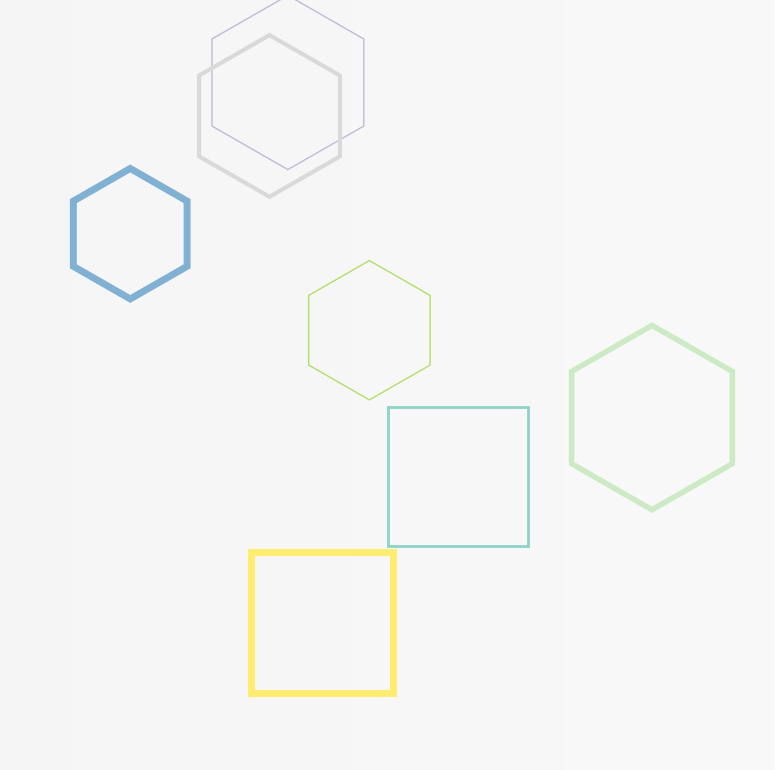[{"shape": "square", "thickness": 1, "radius": 0.45, "center": [0.592, 0.381]}, {"shape": "hexagon", "thickness": 0.5, "radius": 0.57, "center": [0.371, 0.893]}, {"shape": "hexagon", "thickness": 2.5, "radius": 0.42, "center": [0.168, 0.696]}, {"shape": "hexagon", "thickness": 0.5, "radius": 0.45, "center": [0.477, 0.571]}, {"shape": "hexagon", "thickness": 1.5, "radius": 0.52, "center": [0.348, 0.849]}, {"shape": "hexagon", "thickness": 2, "radius": 0.6, "center": [0.841, 0.458]}, {"shape": "square", "thickness": 2.5, "radius": 0.46, "center": [0.415, 0.191]}]